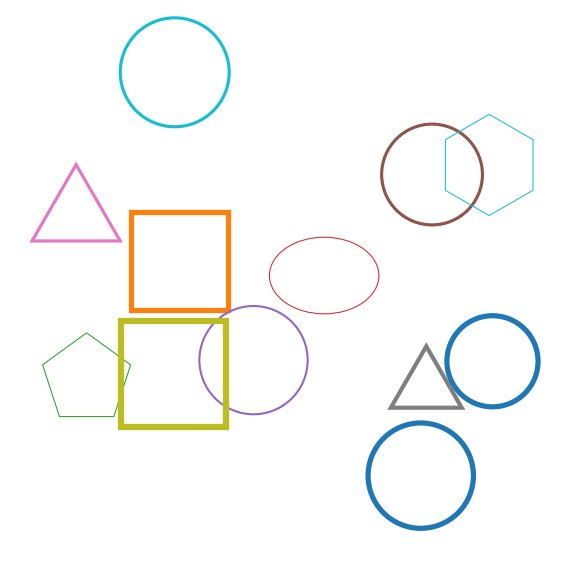[{"shape": "circle", "thickness": 2.5, "radius": 0.39, "center": [0.853, 0.374]}, {"shape": "circle", "thickness": 2.5, "radius": 0.46, "center": [0.729, 0.176]}, {"shape": "square", "thickness": 2.5, "radius": 0.42, "center": [0.311, 0.547]}, {"shape": "pentagon", "thickness": 0.5, "radius": 0.4, "center": [0.15, 0.343]}, {"shape": "oval", "thickness": 0.5, "radius": 0.47, "center": [0.561, 0.522]}, {"shape": "circle", "thickness": 1, "radius": 0.47, "center": [0.439, 0.375]}, {"shape": "circle", "thickness": 1.5, "radius": 0.44, "center": [0.748, 0.697]}, {"shape": "triangle", "thickness": 1.5, "radius": 0.44, "center": [0.132, 0.626]}, {"shape": "triangle", "thickness": 2, "radius": 0.35, "center": [0.738, 0.329]}, {"shape": "square", "thickness": 3, "radius": 0.46, "center": [0.301, 0.351]}, {"shape": "circle", "thickness": 1.5, "radius": 0.47, "center": [0.303, 0.874]}, {"shape": "hexagon", "thickness": 0.5, "radius": 0.44, "center": [0.847, 0.713]}]